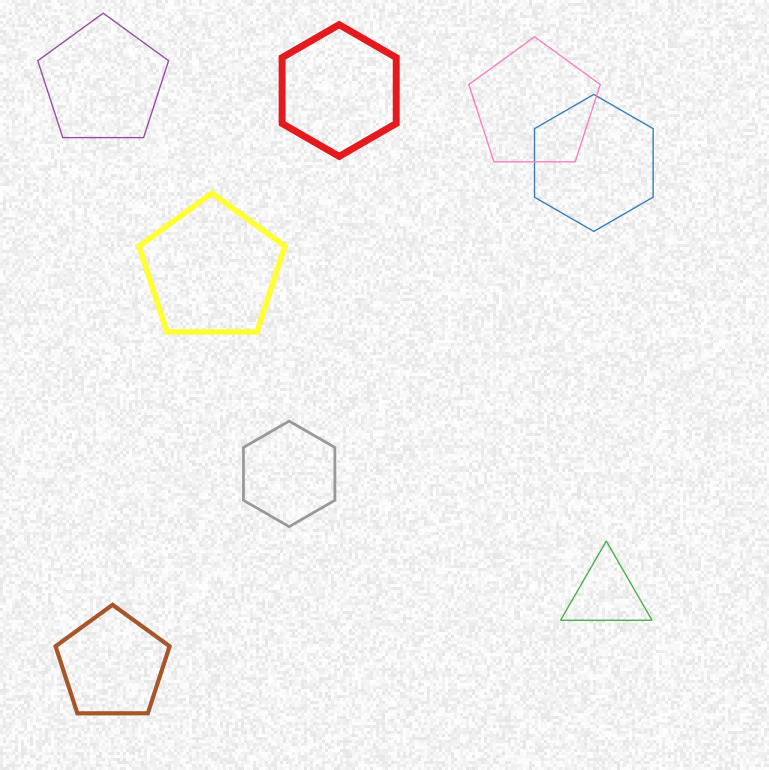[{"shape": "hexagon", "thickness": 2.5, "radius": 0.43, "center": [0.44, 0.882]}, {"shape": "hexagon", "thickness": 0.5, "radius": 0.44, "center": [0.771, 0.788]}, {"shape": "triangle", "thickness": 0.5, "radius": 0.34, "center": [0.787, 0.229]}, {"shape": "pentagon", "thickness": 0.5, "radius": 0.45, "center": [0.134, 0.894]}, {"shape": "pentagon", "thickness": 2, "radius": 0.5, "center": [0.275, 0.649]}, {"shape": "pentagon", "thickness": 1.5, "radius": 0.39, "center": [0.146, 0.137]}, {"shape": "pentagon", "thickness": 0.5, "radius": 0.45, "center": [0.694, 0.862]}, {"shape": "hexagon", "thickness": 1, "radius": 0.34, "center": [0.376, 0.385]}]